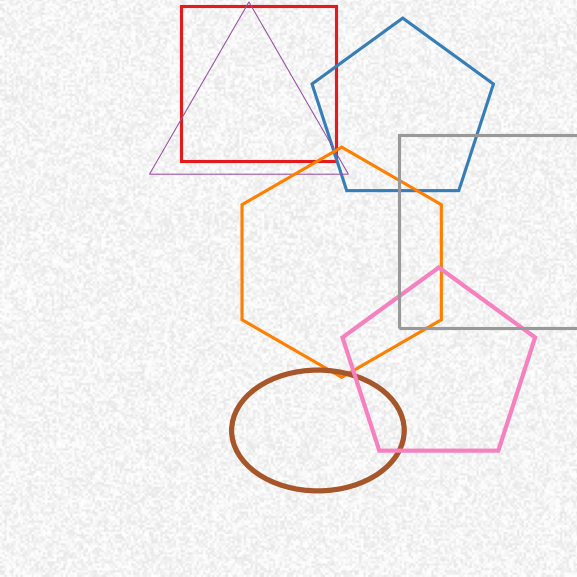[{"shape": "square", "thickness": 1.5, "radius": 0.67, "center": [0.447, 0.855]}, {"shape": "pentagon", "thickness": 1.5, "radius": 0.83, "center": [0.697, 0.803]}, {"shape": "triangle", "thickness": 0.5, "radius": 0.99, "center": [0.431, 0.797]}, {"shape": "hexagon", "thickness": 1.5, "radius": 1.0, "center": [0.592, 0.545]}, {"shape": "oval", "thickness": 2.5, "radius": 0.75, "center": [0.551, 0.254]}, {"shape": "pentagon", "thickness": 2, "radius": 0.88, "center": [0.76, 0.361]}, {"shape": "square", "thickness": 1.5, "radius": 0.84, "center": [0.858, 0.598]}]